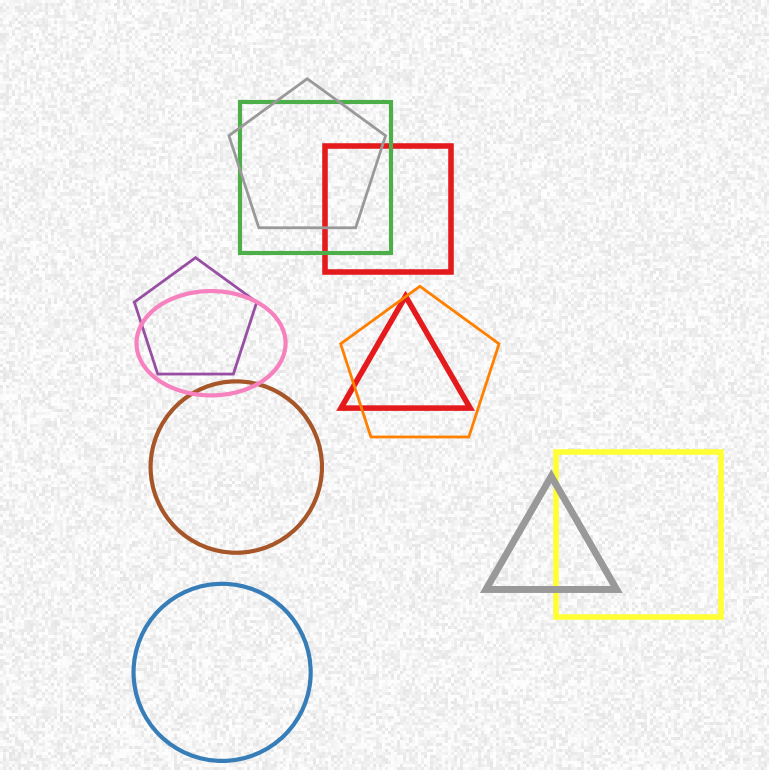[{"shape": "square", "thickness": 2, "radius": 0.41, "center": [0.504, 0.728]}, {"shape": "triangle", "thickness": 2, "radius": 0.48, "center": [0.527, 0.518]}, {"shape": "circle", "thickness": 1.5, "radius": 0.58, "center": [0.288, 0.127]}, {"shape": "square", "thickness": 1.5, "radius": 0.49, "center": [0.41, 0.769]}, {"shape": "pentagon", "thickness": 1, "radius": 0.42, "center": [0.254, 0.582]}, {"shape": "pentagon", "thickness": 1, "radius": 0.54, "center": [0.545, 0.52]}, {"shape": "square", "thickness": 2, "radius": 0.53, "center": [0.83, 0.306]}, {"shape": "circle", "thickness": 1.5, "radius": 0.56, "center": [0.307, 0.393]}, {"shape": "oval", "thickness": 1.5, "radius": 0.48, "center": [0.274, 0.554]}, {"shape": "triangle", "thickness": 2.5, "radius": 0.49, "center": [0.716, 0.283]}, {"shape": "pentagon", "thickness": 1, "radius": 0.53, "center": [0.399, 0.791]}]